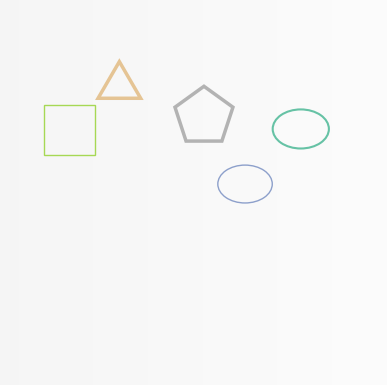[{"shape": "oval", "thickness": 1.5, "radius": 0.36, "center": [0.776, 0.665]}, {"shape": "oval", "thickness": 1, "radius": 0.35, "center": [0.632, 0.522]}, {"shape": "square", "thickness": 1, "radius": 0.33, "center": [0.18, 0.662]}, {"shape": "triangle", "thickness": 2.5, "radius": 0.32, "center": [0.308, 0.776]}, {"shape": "pentagon", "thickness": 2.5, "radius": 0.39, "center": [0.526, 0.697]}]